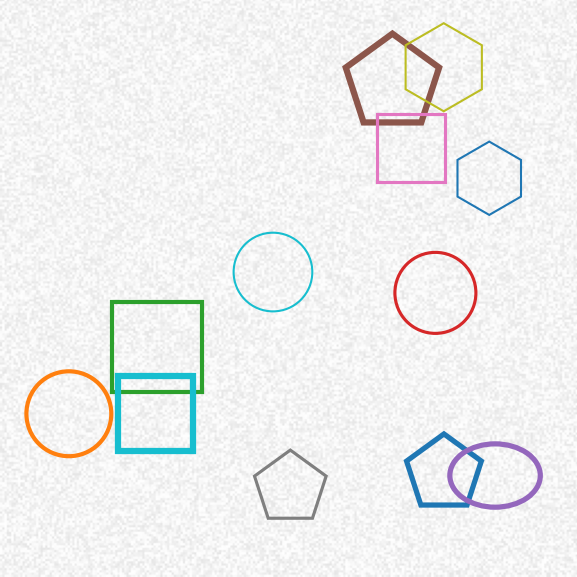[{"shape": "pentagon", "thickness": 2.5, "radius": 0.34, "center": [0.769, 0.18]}, {"shape": "hexagon", "thickness": 1, "radius": 0.32, "center": [0.847, 0.69]}, {"shape": "circle", "thickness": 2, "radius": 0.37, "center": [0.119, 0.283]}, {"shape": "square", "thickness": 2, "radius": 0.39, "center": [0.272, 0.398]}, {"shape": "circle", "thickness": 1.5, "radius": 0.35, "center": [0.754, 0.492]}, {"shape": "oval", "thickness": 2.5, "radius": 0.39, "center": [0.857, 0.176]}, {"shape": "pentagon", "thickness": 3, "radius": 0.42, "center": [0.68, 0.856]}, {"shape": "square", "thickness": 1.5, "radius": 0.29, "center": [0.712, 0.743]}, {"shape": "pentagon", "thickness": 1.5, "radius": 0.33, "center": [0.503, 0.155]}, {"shape": "hexagon", "thickness": 1, "radius": 0.38, "center": [0.768, 0.883]}, {"shape": "square", "thickness": 3, "radius": 0.32, "center": [0.27, 0.284]}, {"shape": "circle", "thickness": 1, "radius": 0.34, "center": [0.473, 0.528]}]